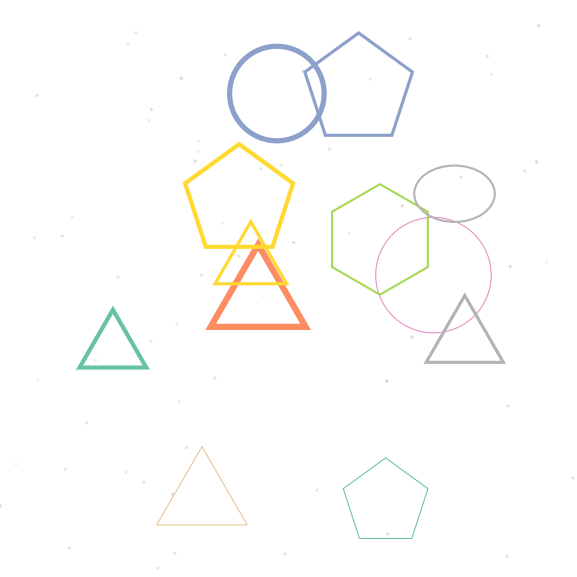[{"shape": "triangle", "thickness": 2, "radius": 0.33, "center": [0.196, 0.396]}, {"shape": "pentagon", "thickness": 0.5, "radius": 0.39, "center": [0.668, 0.129]}, {"shape": "triangle", "thickness": 3, "radius": 0.47, "center": [0.447, 0.481]}, {"shape": "pentagon", "thickness": 1.5, "radius": 0.49, "center": [0.621, 0.844]}, {"shape": "circle", "thickness": 2.5, "radius": 0.41, "center": [0.479, 0.837]}, {"shape": "circle", "thickness": 0.5, "radius": 0.5, "center": [0.751, 0.523]}, {"shape": "hexagon", "thickness": 1, "radius": 0.48, "center": [0.658, 0.585]}, {"shape": "triangle", "thickness": 1.5, "radius": 0.36, "center": [0.434, 0.544]}, {"shape": "pentagon", "thickness": 2, "radius": 0.49, "center": [0.414, 0.651]}, {"shape": "triangle", "thickness": 0.5, "radius": 0.45, "center": [0.35, 0.135]}, {"shape": "triangle", "thickness": 1.5, "radius": 0.39, "center": [0.805, 0.41]}, {"shape": "oval", "thickness": 1, "radius": 0.35, "center": [0.787, 0.664]}]